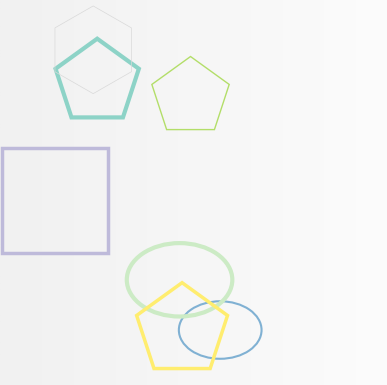[{"shape": "pentagon", "thickness": 3, "radius": 0.57, "center": [0.251, 0.786]}, {"shape": "square", "thickness": 2.5, "radius": 0.68, "center": [0.141, 0.48]}, {"shape": "oval", "thickness": 1.5, "radius": 0.53, "center": [0.568, 0.143]}, {"shape": "pentagon", "thickness": 1, "radius": 0.52, "center": [0.492, 0.748]}, {"shape": "hexagon", "thickness": 0.5, "radius": 0.57, "center": [0.24, 0.871]}, {"shape": "oval", "thickness": 3, "radius": 0.68, "center": [0.463, 0.273]}, {"shape": "pentagon", "thickness": 2.5, "radius": 0.62, "center": [0.47, 0.142]}]